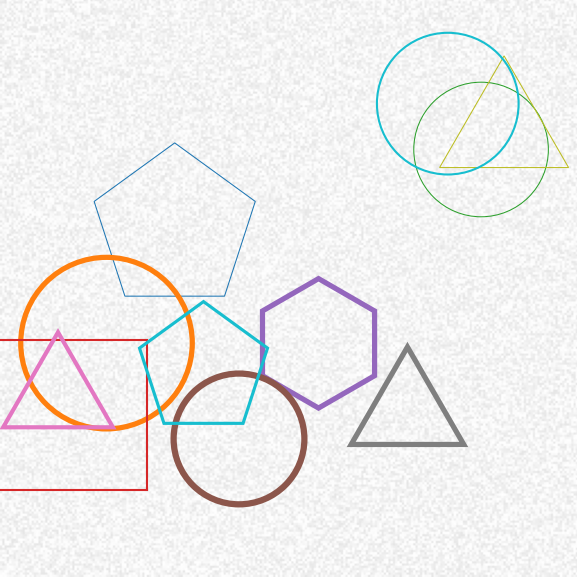[{"shape": "pentagon", "thickness": 0.5, "radius": 0.73, "center": [0.303, 0.605]}, {"shape": "circle", "thickness": 2.5, "radius": 0.74, "center": [0.184, 0.405]}, {"shape": "circle", "thickness": 0.5, "radius": 0.58, "center": [0.833, 0.74]}, {"shape": "square", "thickness": 1, "radius": 0.65, "center": [0.126, 0.28]}, {"shape": "hexagon", "thickness": 2.5, "radius": 0.56, "center": [0.552, 0.405]}, {"shape": "circle", "thickness": 3, "radius": 0.57, "center": [0.414, 0.239]}, {"shape": "triangle", "thickness": 2, "radius": 0.55, "center": [0.1, 0.314]}, {"shape": "triangle", "thickness": 2.5, "radius": 0.56, "center": [0.706, 0.286]}, {"shape": "triangle", "thickness": 0.5, "radius": 0.64, "center": [0.873, 0.773]}, {"shape": "circle", "thickness": 1, "radius": 0.61, "center": [0.775, 0.82]}, {"shape": "pentagon", "thickness": 1.5, "radius": 0.58, "center": [0.352, 0.36]}]